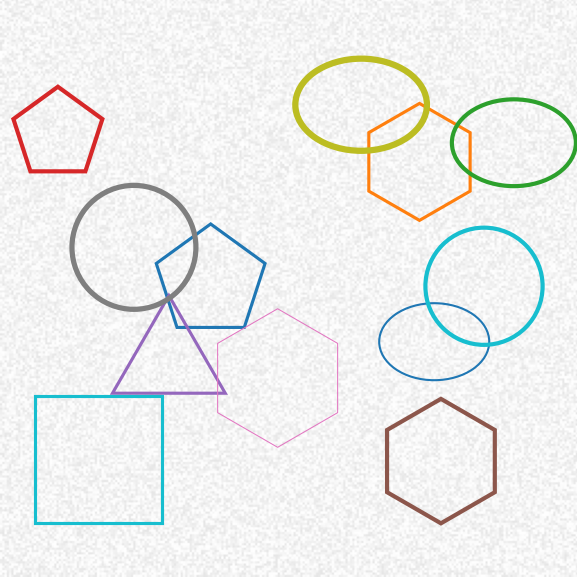[{"shape": "oval", "thickness": 1, "radius": 0.48, "center": [0.752, 0.407]}, {"shape": "pentagon", "thickness": 1.5, "radius": 0.5, "center": [0.365, 0.512]}, {"shape": "hexagon", "thickness": 1.5, "radius": 0.51, "center": [0.726, 0.719]}, {"shape": "oval", "thickness": 2, "radius": 0.54, "center": [0.89, 0.752]}, {"shape": "pentagon", "thickness": 2, "radius": 0.4, "center": [0.1, 0.768]}, {"shape": "triangle", "thickness": 1.5, "radius": 0.56, "center": [0.292, 0.375]}, {"shape": "hexagon", "thickness": 2, "radius": 0.54, "center": [0.764, 0.201]}, {"shape": "hexagon", "thickness": 0.5, "radius": 0.6, "center": [0.481, 0.345]}, {"shape": "circle", "thickness": 2.5, "radius": 0.54, "center": [0.232, 0.571]}, {"shape": "oval", "thickness": 3, "radius": 0.57, "center": [0.625, 0.818]}, {"shape": "circle", "thickness": 2, "radius": 0.51, "center": [0.838, 0.503]}, {"shape": "square", "thickness": 1.5, "radius": 0.55, "center": [0.171, 0.203]}]